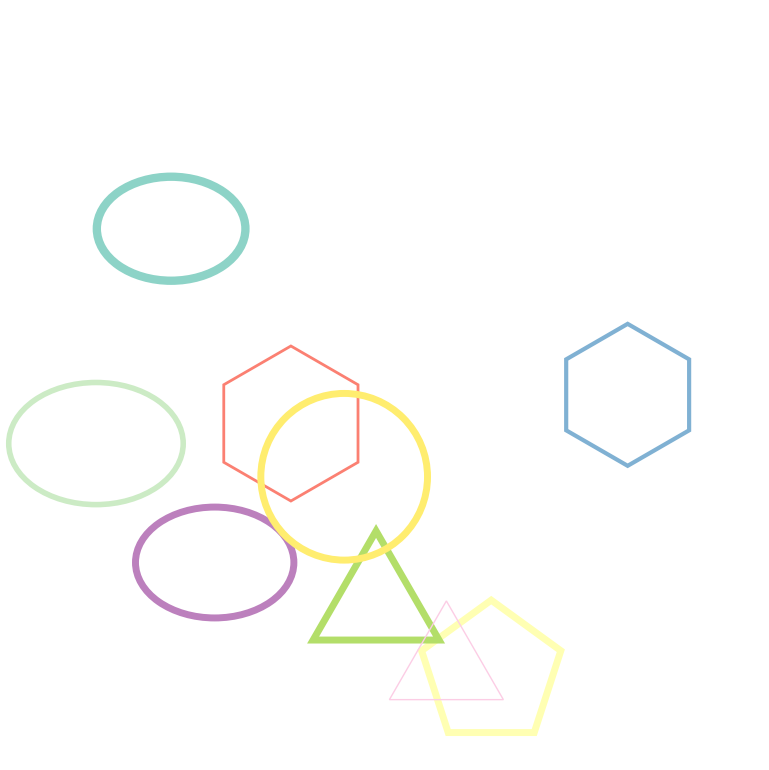[{"shape": "oval", "thickness": 3, "radius": 0.48, "center": [0.222, 0.703]}, {"shape": "pentagon", "thickness": 2.5, "radius": 0.48, "center": [0.638, 0.126]}, {"shape": "hexagon", "thickness": 1, "radius": 0.5, "center": [0.378, 0.45]}, {"shape": "hexagon", "thickness": 1.5, "radius": 0.46, "center": [0.815, 0.487]}, {"shape": "triangle", "thickness": 2.5, "radius": 0.47, "center": [0.488, 0.216]}, {"shape": "triangle", "thickness": 0.5, "radius": 0.43, "center": [0.58, 0.134]}, {"shape": "oval", "thickness": 2.5, "radius": 0.51, "center": [0.279, 0.269]}, {"shape": "oval", "thickness": 2, "radius": 0.57, "center": [0.125, 0.424]}, {"shape": "circle", "thickness": 2.5, "radius": 0.54, "center": [0.447, 0.381]}]